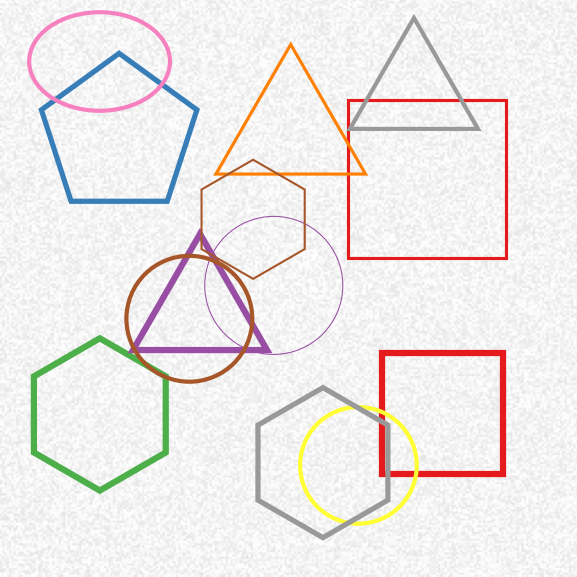[{"shape": "square", "thickness": 3, "radius": 0.52, "center": [0.766, 0.283]}, {"shape": "square", "thickness": 1.5, "radius": 0.68, "center": [0.739, 0.689]}, {"shape": "pentagon", "thickness": 2.5, "radius": 0.71, "center": [0.206, 0.765]}, {"shape": "hexagon", "thickness": 3, "radius": 0.66, "center": [0.173, 0.282]}, {"shape": "circle", "thickness": 0.5, "radius": 0.6, "center": [0.474, 0.505]}, {"shape": "triangle", "thickness": 3, "radius": 0.67, "center": [0.346, 0.46]}, {"shape": "triangle", "thickness": 1.5, "radius": 0.75, "center": [0.503, 0.773]}, {"shape": "circle", "thickness": 2, "radius": 0.51, "center": [0.621, 0.193]}, {"shape": "hexagon", "thickness": 1, "radius": 0.52, "center": [0.438, 0.619]}, {"shape": "circle", "thickness": 2, "radius": 0.54, "center": [0.328, 0.447]}, {"shape": "oval", "thickness": 2, "radius": 0.61, "center": [0.172, 0.893]}, {"shape": "hexagon", "thickness": 2.5, "radius": 0.65, "center": [0.559, 0.198]}, {"shape": "triangle", "thickness": 2, "radius": 0.64, "center": [0.717, 0.84]}]